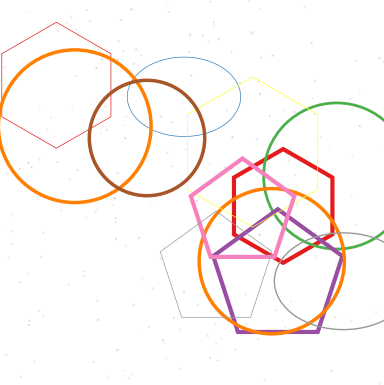[{"shape": "hexagon", "thickness": 0.5, "radius": 0.82, "center": [0.146, 0.779]}, {"shape": "hexagon", "thickness": 3, "radius": 0.74, "center": [0.736, 0.465]}, {"shape": "oval", "thickness": 0.5, "radius": 0.74, "center": [0.478, 0.749]}, {"shape": "circle", "thickness": 2, "radius": 0.95, "center": [0.875, 0.543]}, {"shape": "pentagon", "thickness": 3, "radius": 0.88, "center": [0.722, 0.28]}, {"shape": "circle", "thickness": 2.5, "radius": 0.94, "center": [0.706, 0.322]}, {"shape": "circle", "thickness": 2.5, "radius": 0.99, "center": [0.194, 0.672]}, {"shape": "hexagon", "thickness": 0.5, "radius": 0.98, "center": [0.656, 0.605]}, {"shape": "circle", "thickness": 2.5, "radius": 0.75, "center": [0.382, 0.642]}, {"shape": "pentagon", "thickness": 3, "radius": 0.71, "center": [0.63, 0.447]}, {"shape": "pentagon", "thickness": 0.5, "radius": 0.76, "center": [0.561, 0.299]}, {"shape": "oval", "thickness": 1, "radius": 0.9, "center": [0.892, 0.27]}]